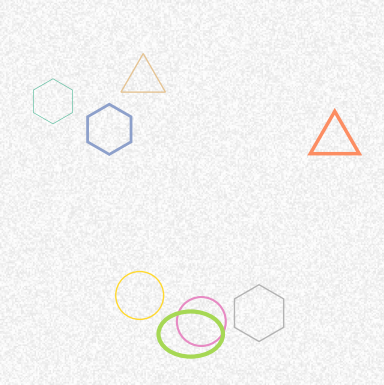[{"shape": "hexagon", "thickness": 0.5, "radius": 0.29, "center": [0.138, 0.737]}, {"shape": "triangle", "thickness": 2.5, "radius": 0.37, "center": [0.869, 0.638]}, {"shape": "hexagon", "thickness": 2, "radius": 0.33, "center": [0.284, 0.664]}, {"shape": "circle", "thickness": 1.5, "radius": 0.32, "center": [0.523, 0.165]}, {"shape": "oval", "thickness": 3, "radius": 0.42, "center": [0.495, 0.132]}, {"shape": "circle", "thickness": 1, "radius": 0.31, "center": [0.363, 0.233]}, {"shape": "triangle", "thickness": 1, "radius": 0.33, "center": [0.372, 0.794]}, {"shape": "hexagon", "thickness": 1, "radius": 0.37, "center": [0.673, 0.187]}]